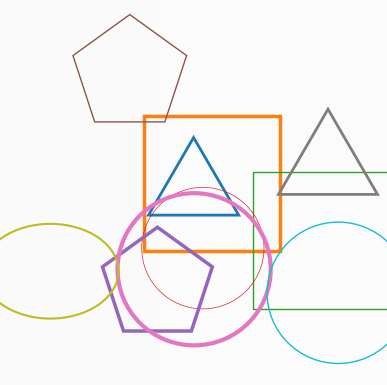[{"shape": "triangle", "thickness": 2, "radius": 0.67, "center": [0.5, 0.508]}, {"shape": "square", "thickness": 2.5, "radius": 0.88, "center": [0.548, 0.524]}, {"shape": "square", "thickness": 1, "radius": 0.9, "center": [0.832, 0.375]}, {"shape": "circle", "thickness": 0.5, "radius": 0.79, "center": [0.524, 0.356]}, {"shape": "pentagon", "thickness": 2.5, "radius": 0.75, "center": [0.406, 0.261]}, {"shape": "pentagon", "thickness": 1, "radius": 0.77, "center": [0.335, 0.808]}, {"shape": "circle", "thickness": 3, "radius": 0.99, "center": [0.501, 0.301]}, {"shape": "triangle", "thickness": 2, "radius": 0.74, "center": [0.846, 0.569]}, {"shape": "oval", "thickness": 1.5, "radius": 0.88, "center": [0.13, 0.296]}, {"shape": "circle", "thickness": 1, "radius": 0.92, "center": [0.873, 0.24]}]